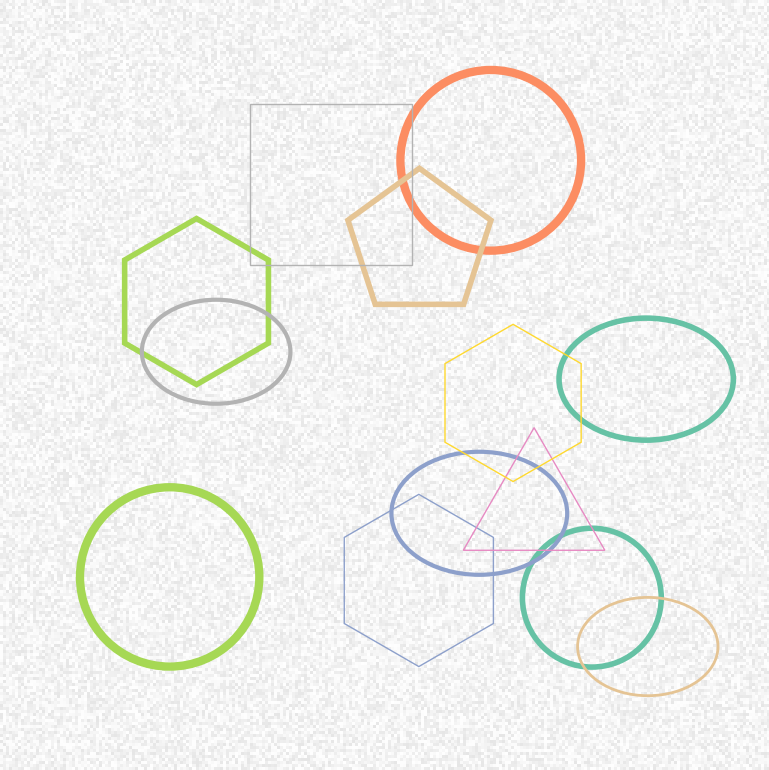[{"shape": "oval", "thickness": 2, "radius": 0.57, "center": [0.839, 0.508]}, {"shape": "circle", "thickness": 2, "radius": 0.45, "center": [0.769, 0.224]}, {"shape": "circle", "thickness": 3, "radius": 0.59, "center": [0.637, 0.792]}, {"shape": "oval", "thickness": 1.5, "radius": 0.57, "center": [0.622, 0.333]}, {"shape": "hexagon", "thickness": 0.5, "radius": 0.56, "center": [0.544, 0.246]}, {"shape": "triangle", "thickness": 0.5, "radius": 0.53, "center": [0.694, 0.338]}, {"shape": "hexagon", "thickness": 2, "radius": 0.54, "center": [0.255, 0.608]}, {"shape": "circle", "thickness": 3, "radius": 0.58, "center": [0.22, 0.251]}, {"shape": "hexagon", "thickness": 0.5, "radius": 0.51, "center": [0.666, 0.477]}, {"shape": "oval", "thickness": 1, "radius": 0.46, "center": [0.841, 0.16]}, {"shape": "pentagon", "thickness": 2, "radius": 0.49, "center": [0.545, 0.684]}, {"shape": "square", "thickness": 0.5, "radius": 0.52, "center": [0.43, 0.76]}, {"shape": "oval", "thickness": 1.5, "radius": 0.48, "center": [0.281, 0.543]}]